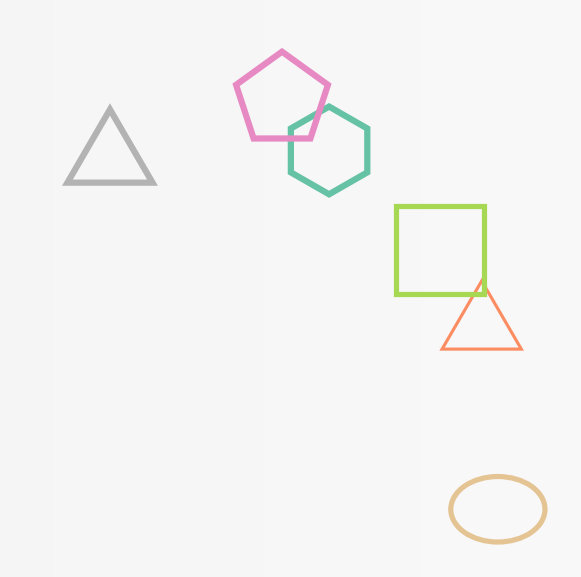[{"shape": "hexagon", "thickness": 3, "radius": 0.38, "center": [0.566, 0.739]}, {"shape": "triangle", "thickness": 1.5, "radius": 0.39, "center": [0.829, 0.434]}, {"shape": "pentagon", "thickness": 3, "radius": 0.42, "center": [0.485, 0.827]}, {"shape": "square", "thickness": 2.5, "radius": 0.38, "center": [0.757, 0.566]}, {"shape": "oval", "thickness": 2.5, "radius": 0.41, "center": [0.857, 0.117]}, {"shape": "triangle", "thickness": 3, "radius": 0.42, "center": [0.189, 0.725]}]